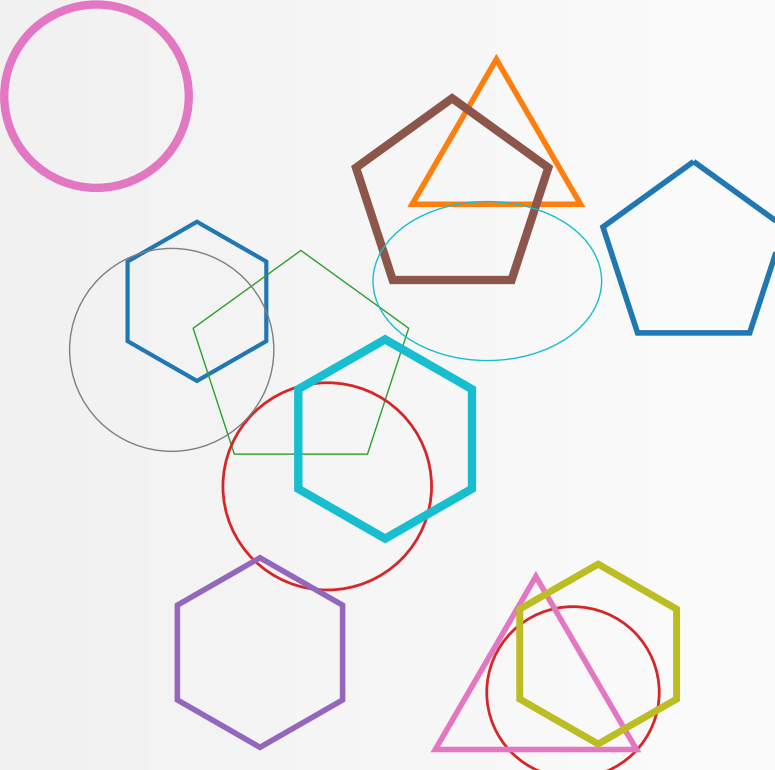[{"shape": "hexagon", "thickness": 1.5, "radius": 0.52, "center": [0.254, 0.609]}, {"shape": "pentagon", "thickness": 2, "radius": 0.62, "center": [0.895, 0.667]}, {"shape": "triangle", "thickness": 2, "radius": 0.63, "center": [0.64, 0.797]}, {"shape": "pentagon", "thickness": 0.5, "radius": 0.73, "center": [0.388, 0.529]}, {"shape": "circle", "thickness": 1, "radius": 0.56, "center": [0.739, 0.101]}, {"shape": "circle", "thickness": 1, "radius": 0.67, "center": [0.422, 0.368]}, {"shape": "hexagon", "thickness": 2, "radius": 0.62, "center": [0.335, 0.153]}, {"shape": "pentagon", "thickness": 3, "radius": 0.65, "center": [0.583, 0.742]}, {"shape": "triangle", "thickness": 2, "radius": 0.75, "center": [0.691, 0.102]}, {"shape": "circle", "thickness": 3, "radius": 0.6, "center": [0.125, 0.875]}, {"shape": "circle", "thickness": 0.5, "radius": 0.66, "center": [0.222, 0.546]}, {"shape": "hexagon", "thickness": 2.5, "radius": 0.58, "center": [0.772, 0.151]}, {"shape": "oval", "thickness": 0.5, "radius": 0.74, "center": [0.629, 0.635]}, {"shape": "hexagon", "thickness": 3, "radius": 0.65, "center": [0.497, 0.43]}]